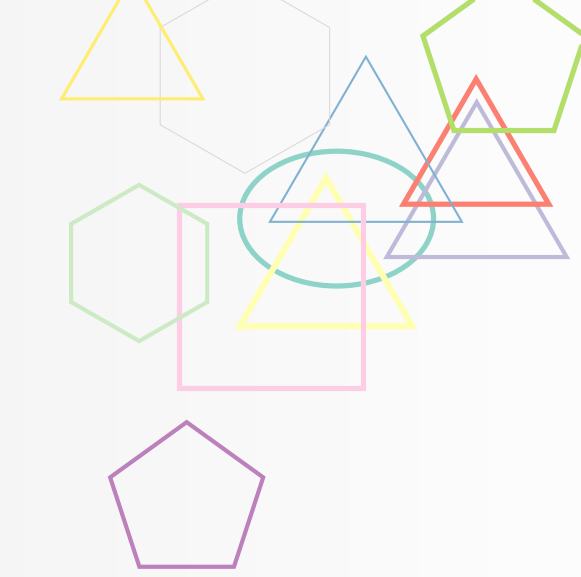[{"shape": "oval", "thickness": 2.5, "radius": 0.83, "center": [0.579, 0.621]}, {"shape": "triangle", "thickness": 3, "radius": 0.86, "center": [0.561, 0.52]}, {"shape": "triangle", "thickness": 2, "radius": 0.89, "center": [0.82, 0.643]}, {"shape": "triangle", "thickness": 2.5, "radius": 0.72, "center": [0.819, 0.718]}, {"shape": "triangle", "thickness": 1, "radius": 0.95, "center": [0.63, 0.71]}, {"shape": "pentagon", "thickness": 2.5, "radius": 0.73, "center": [0.867, 0.892]}, {"shape": "square", "thickness": 2.5, "radius": 0.79, "center": [0.466, 0.486]}, {"shape": "hexagon", "thickness": 0.5, "radius": 0.84, "center": [0.421, 0.867]}, {"shape": "pentagon", "thickness": 2, "radius": 0.69, "center": [0.321, 0.13]}, {"shape": "hexagon", "thickness": 2, "radius": 0.68, "center": [0.239, 0.544]}, {"shape": "triangle", "thickness": 1.5, "radius": 0.7, "center": [0.228, 0.898]}]